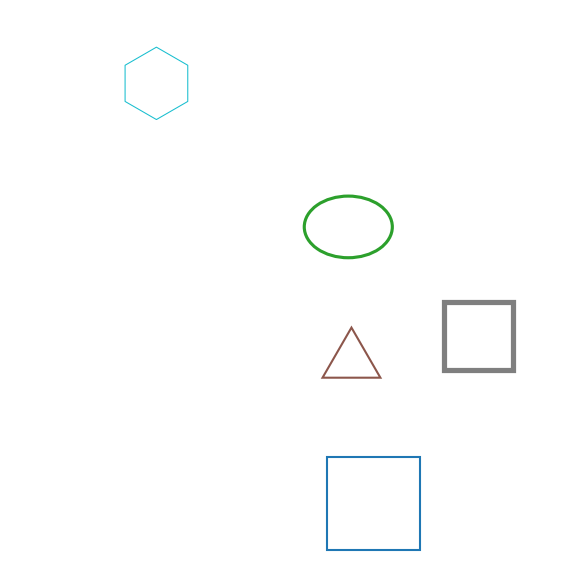[{"shape": "square", "thickness": 1, "radius": 0.4, "center": [0.647, 0.127]}, {"shape": "oval", "thickness": 1.5, "radius": 0.38, "center": [0.603, 0.606]}, {"shape": "triangle", "thickness": 1, "radius": 0.29, "center": [0.609, 0.374]}, {"shape": "square", "thickness": 2.5, "radius": 0.3, "center": [0.828, 0.417]}, {"shape": "hexagon", "thickness": 0.5, "radius": 0.31, "center": [0.271, 0.855]}]